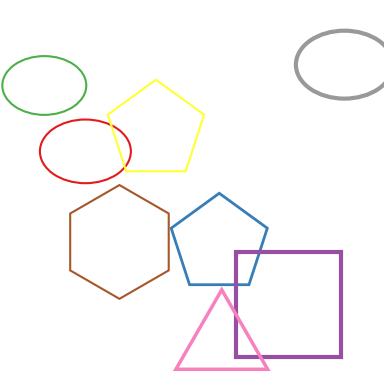[{"shape": "oval", "thickness": 1.5, "radius": 0.59, "center": [0.222, 0.607]}, {"shape": "pentagon", "thickness": 2, "radius": 0.66, "center": [0.569, 0.367]}, {"shape": "oval", "thickness": 1.5, "radius": 0.55, "center": [0.115, 0.778]}, {"shape": "square", "thickness": 3, "radius": 0.68, "center": [0.749, 0.209]}, {"shape": "pentagon", "thickness": 1.5, "radius": 0.66, "center": [0.405, 0.661]}, {"shape": "hexagon", "thickness": 1.5, "radius": 0.74, "center": [0.31, 0.372]}, {"shape": "triangle", "thickness": 2.5, "radius": 0.69, "center": [0.576, 0.11]}, {"shape": "oval", "thickness": 3, "radius": 0.63, "center": [0.895, 0.832]}]